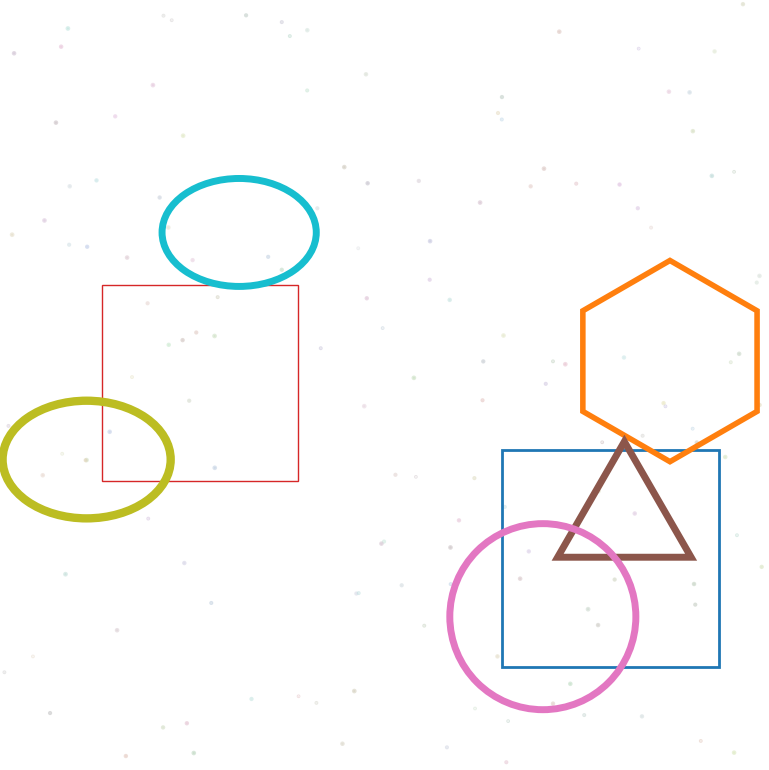[{"shape": "square", "thickness": 1, "radius": 0.71, "center": [0.793, 0.274]}, {"shape": "hexagon", "thickness": 2, "radius": 0.65, "center": [0.87, 0.531]}, {"shape": "square", "thickness": 0.5, "radius": 0.64, "center": [0.26, 0.503]}, {"shape": "triangle", "thickness": 2.5, "radius": 0.5, "center": [0.811, 0.326]}, {"shape": "circle", "thickness": 2.5, "radius": 0.6, "center": [0.705, 0.199]}, {"shape": "oval", "thickness": 3, "radius": 0.55, "center": [0.113, 0.403]}, {"shape": "oval", "thickness": 2.5, "radius": 0.5, "center": [0.311, 0.698]}]